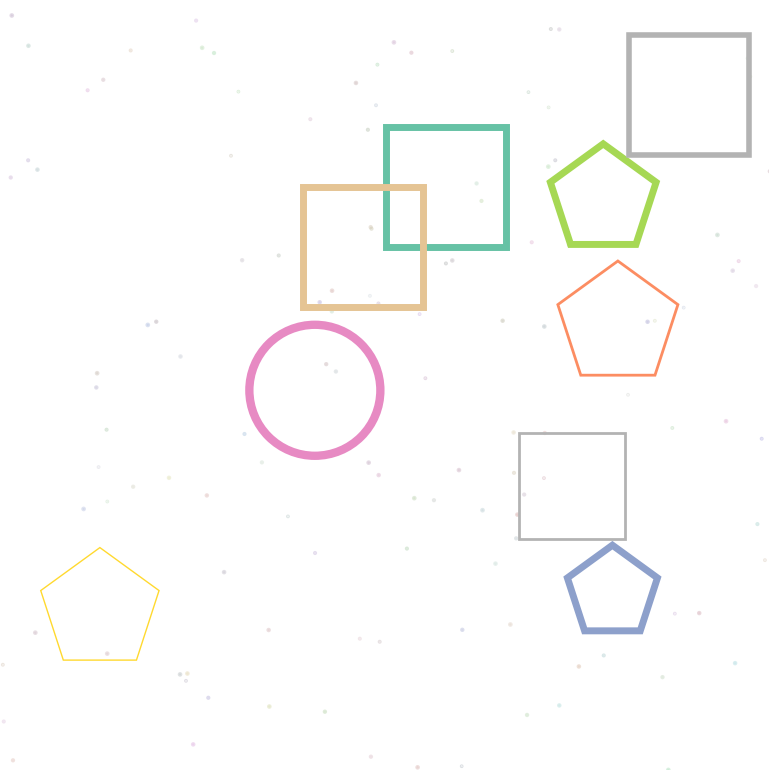[{"shape": "square", "thickness": 2.5, "radius": 0.39, "center": [0.579, 0.757]}, {"shape": "pentagon", "thickness": 1, "radius": 0.41, "center": [0.802, 0.579]}, {"shape": "pentagon", "thickness": 2.5, "radius": 0.31, "center": [0.795, 0.23]}, {"shape": "circle", "thickness": 3, "radius": 0.43, "center": [0.409, 0.493]}, {"shape": "pentagon", "thickness": 2.5, "radius": 0.36, "center": [0.783, 0.741]}, {"shape": "pentagon", "thickness": 0.5, "radius": 0.4, "center": [0.13, 0.208]}, {"shape": "square", "thickness": 2.5, "radius": 0.39, "center": [0.471, 0.68]}, {"shape": "square", "thickness": 1, "radius": 0.35, "center": [0.743, 0.369]}, {"shape": "square", "thickness": 2, "radius": 0.39, "center": [0.895, 0.876]}]